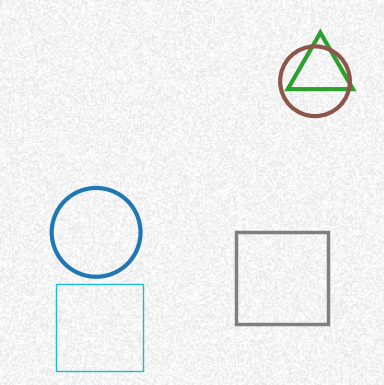[{"shape": "circle", "thickness": 3, "radius": 0.58, "center": [0.25, 0.396]}, {"shape": "triangle", "thickness": 3, "radius": 0.49, "center": [0.832, 0.817]}, {"shape": "circle", "thickness": 3, "radius": 0.45, "center": [0.818, 0.789]}, {"shape": "square", "thickness": 2.5, "radius": 0.6, "center": [0.732, 0.277]}, {"shape": "square", "thickness": 1, "radius": 0.56, "center": [0.258, 0.15]}]